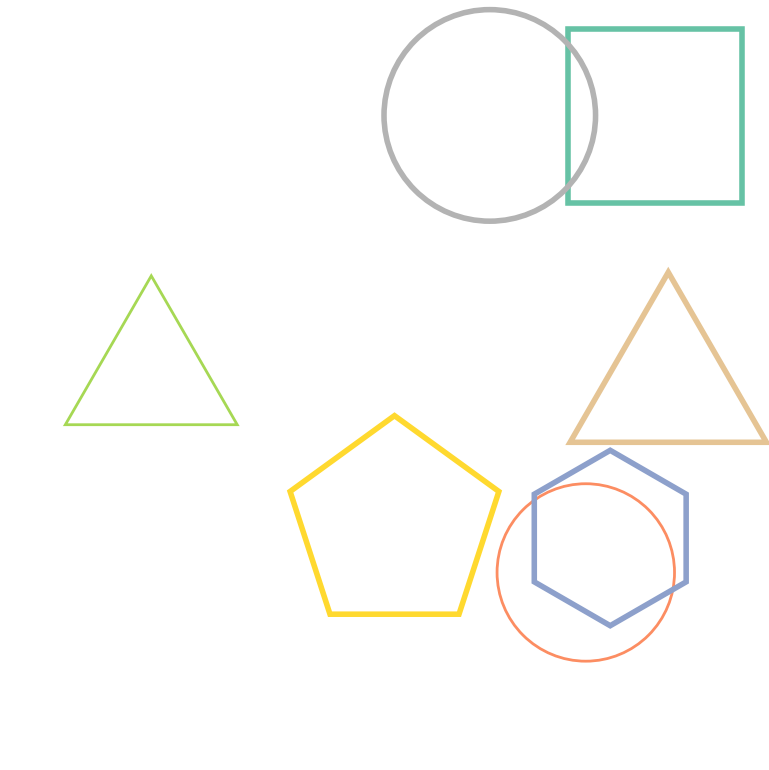[{"shape": "square", "thickness": 2, "radius": 0.57, "center": [0.851, 0.849]}, {"shape": "circle", "thickness": 1, "radius": 0.58, "center": [0.761, 0.257]}, {"shape": "hexagon", "thickness": 2, "radius": 0.57, "center": [0.792, 0.301]}, {"shape": "triangle", "thickness": 1, "radius": 0.64, "center": [0.196, 0.513]}, {"shape": "pentagon", "thickness": 2, "radius": 0.71, "center": [0.512, 0.318]}, {"shape": "triangle", "thickness": 2, "radius": 0.74, "center": [0.868, 0.499]}, {"shape": "circle", "thickness": 2, "radius": 0.69, "center": [0.636, 0.85]}]